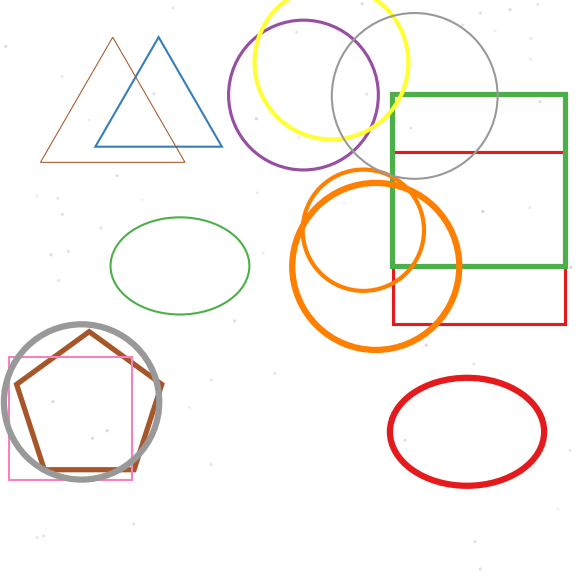[{"shape": "square", "thickness": 1.5, "radius": 0.74, "center": [0.83, 0.587]}, {"shape": "oval", "thickness": 3, "radius": 0.67, "center": [0.809, 0.251]}, {"shape": "triangle", "thickness": 1, "radius": 0.63, "center": [0.275, 0.808]}, {"shape": "oval", "thickness": 1, "radius": 0.6, "center": [0.312, 0.539]}, {"shape": "square", "thickness": 2.5, "radius": 0.75, "center": [0.828, 0.687]}, {"shape": "circle", "thickness": 1.5, "radius": 0.65, "center": [0.525, 0.835]}, {"shape": "circle", "thickness": 3, "radius": 0.72, "center": [0.651, 0.538]}, {"shape": "circle", "thickness": 2, "radius": 0.53, "center": [0.629, 0.6]}, {"shape": "circle", "thickness": 2, "radius": 0.67, "center": [0.574, 0.891]}, {"shape": "pentagon", "thickness": 2.5, "radius": 0.66, "center": [0.154, 0.293]}, {"shape": "triangle", "thickness": 0.5, "radius": 0.72, "center": [0.195, 0.79]}, {"shape": "square", "thickness": 1, "radius": 0.53, "center": [0.122, 0.274]}, {"shape": "circle", "thickness": 1, "radius": 0.72, "center": [0.718, 0.833]}, {"shape": "circle", "thickness": 3, "radius": 0.67, "center": [0.141, 0.303]}]